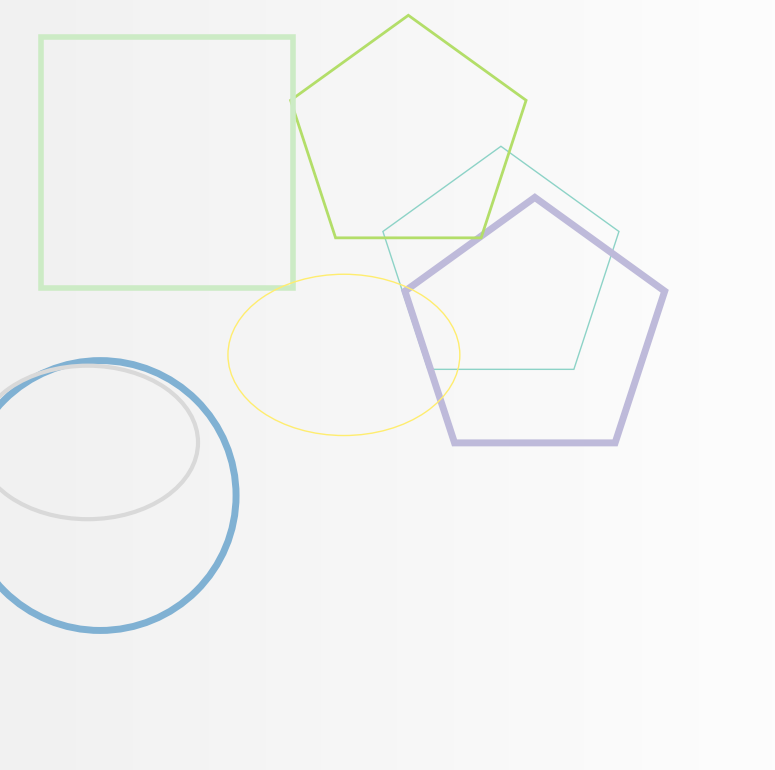[{"shape": "pentagon", "thickness": 0.5, "radius": 0.8, "center": [0.646, 0.65]}, {"shape": "pentagon", "thickness": 2.5, "radius": 0.88, "center": [0.69, 0.567]}, {"shape": "circle", "thickness": 2.5, "radius": 0.88, "center": [0.129, 0.356]}, {"shape": "pentagon", "thickness": 1, "radius": 0.8, "center": [0.527, 0.82]}, {"shape": "oval", "thickness": 1.5, "radius": 0.71, "center": [0.113, 0.425]}, {"shape": "square", "thickness": 2, "radius": 0.81, "center": [0.216, 0.789]}, {"shape": "oval", "thickness": 0.5, "radius": 0.75, "center": [0.444, 0.539]}]